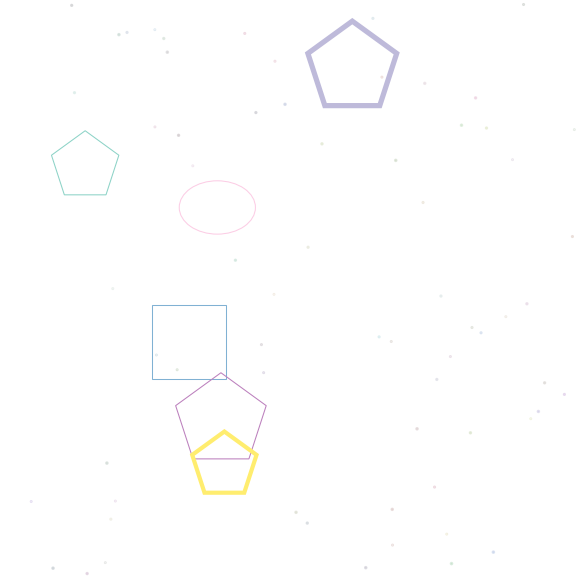[{"shape": "pentagon", "thickness": 0.5, "radius": 0.31, "center": [0.147, 0.711]}, {"shape": "pentagon", "thickness": 2.5, "radius": 0.4, "center": [0.61, 0.882]}, {"shape": "square", "thickness": 0.5, "radius": 0.32, "center": [0.328, 0.407]}, {"shape": "oval", "thickness": 0.5, "radius": 0.33, "center": [0.376, 0.64]}, {"shape": "pentagon", "thickness": 0.5, "radius": 0.41, "center": [0.383, 0.271]}, {"shape": "pentagon", "thickness": 2, "radius": 0.29, "center": [0.389, 0.193]}]